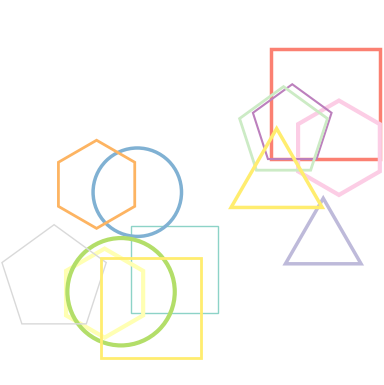[{"shape": "square", "thickness": 1, "radius": 0.56, "center": [0.453, 0.299]}, {"shape": "hexagon", "thickness": 3, "radius": 0.58, "center": [0.272, 0.239]}, {"shape": "triangle", "thickness": 2.5, "radius": 0.57, "center": [0.84, 0.372]}, {"shape": "square", "thickness": 2.5, "radius": 0.71, "center": [0.845, 0.729]}, {"shape": "circle", "thickness": 2.5, "radius": 0.57, "center": [0.357, 0.501]}, {"shape": "hexagon", "thickness": 2, "radius": 0.57, "center": [0.251, 0.521]}, {"shape": "circle", "thickness": 3, "radius": 0.7, "center": [0.314, 0.242]}, {"shape": "hexagon", "thickness": 3, "radius": 0.61, "center": [0.88, 0.616]}, {"shape": "pentagon", "thickness": 1, "radius": 0.71, "center": [0.14, 0.274]}, {"shape": "pentagon", "thickness": 1.5, "radius": 0.54, "center": [0.759, 0.674]}, {"shape": "pentagon", "thickness": 2, "radius": 0.6, "center": [0.736, 0.655]}, {"shape": "triangle", "thickness": 2.5, "radius": 0.68, "center": [0.719, 0.529]}, {"shape": "square", "thickness": 2, "radius": 0.65, "center": [0.392, 0.199]}]